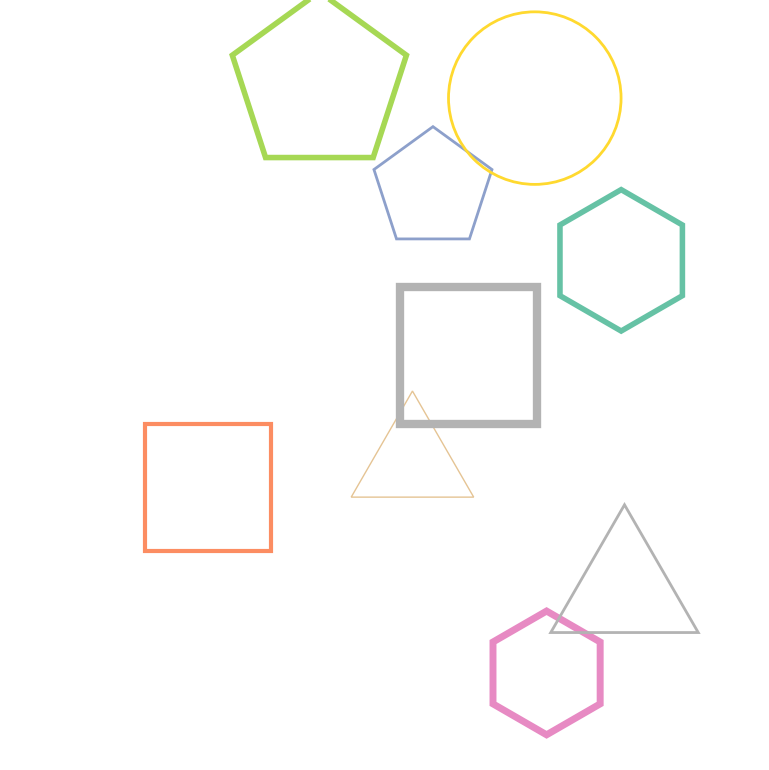[{"shape": "hexagon", "thickness": 2, "radius": 0.46, "center": [0.807, 0.662]}, {"shape": "square", "thickness": 1.5, "radius": 0.41, "center": [0.27, 0.367]}, {"shape": "pentagon", "thickness": 1, "radius": 0.4, "center": [0.562, 0.755]}, {"shape": "hexagon", "thickness": 2.5, "radius": 0.4, "center": [0.71, 0.126]}, {"shape": "pentagon", "thickness": 2, "radius": 0.59, "center": [0.415, 0.892]}, {"shape": "circle", "thickness": 1, "radius": 0.56, "center": [0.695, 0.873]}, {"shape": "triangle", "thickness": 0.5, "radius": 0.46, "center": [0.536, 0.4]}, {"shape": "square", "thickness": 3, "radius": 0.45, "center": [0.608, 0.538]}, {"shape": "triangle", "thickness": 1, "radius": 0.55, "center": [0.811, 0.234]}]